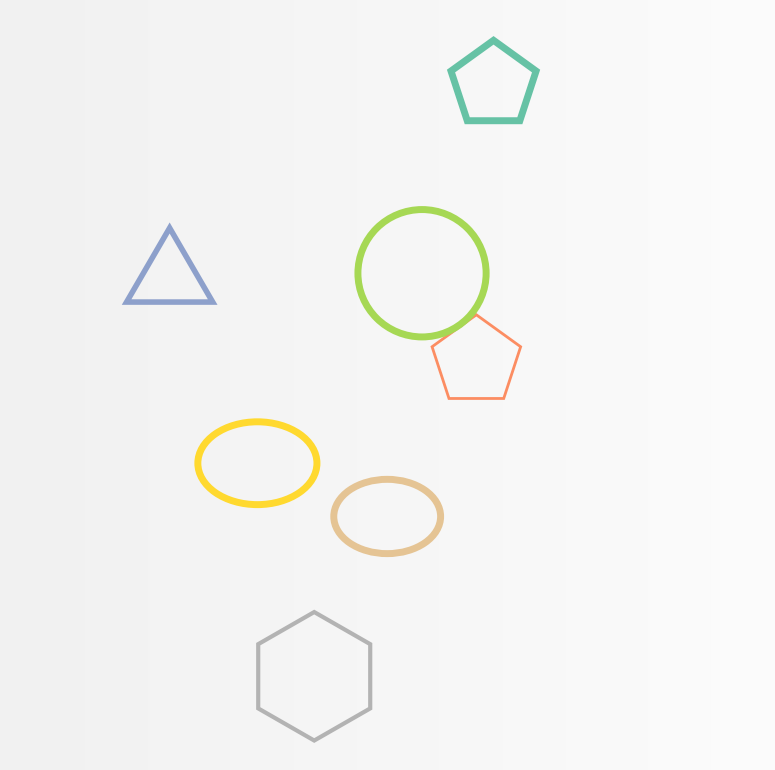[{"shape": "pentagon", "thickness": 2.5, "radius": 0.29, "center": [0.637, 0.89]}, {"shape": "pentagon", "thickness": 1, "radius": 0.3, "center": [0.615, 0.531]}, {"shape": "triangle", "thickness": 2, "radius": 0.32, "center": [0.219, 0.64]}, {"shape": "circle", "thickness": 2.5, "radius": 0.41, "center": [0.545, 0.645]}, {"shape": "oval", "thickness": 2.5, "radius": 0.38, "center": [0.332, 0.398]}, {"shape": "oval", "thickness": 2.5, "radius": 0.34, "center": [0.5, 0.329]}, {"shape": "hexagon", "thickness": 1.5, "radius": 0.42, "center": [0.405, 0.122]}]